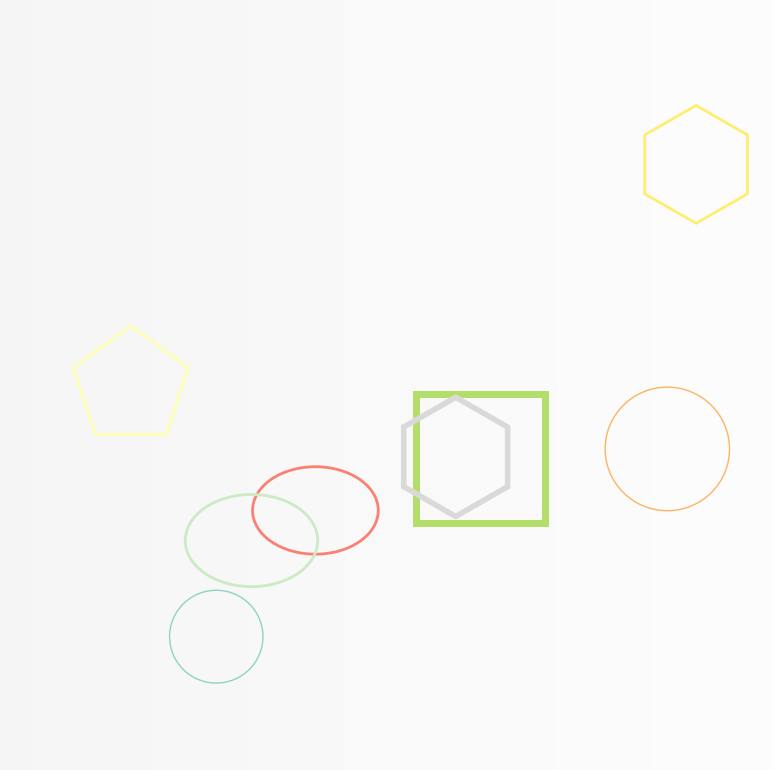[{"shape": "circle", "thickness": 0.5, "radius": 0.3, "center": [0.279, 0.173]}, {"shape": "pentagon", "thickness": 1, "radius": 0.39, "center": [0.169, 0.499]}, {"shape": "oval", "thickness": 1, "radius": 0.41, "center": [0.407, 0.337]}, {"shape": "circle", "thickness": 0.5, "radius": 0.4, "center": [0.861, 0.417]}, {"shape": "square", "thickness": 2.5, "radius": 0.42, "center": [0.62, 0.404]}, {"shape": "hexagon", "thickness": 2, "radius": 0.39, "center": [0.588, 0.407]}, {"shape": "oval", "thickness": 1, "radius": 0.43, "center": [0.324, 0.298]}, {"shape": "hexagon", "thickness": 1, "radius": 0.38, "center": [0.898, 0.787]}]